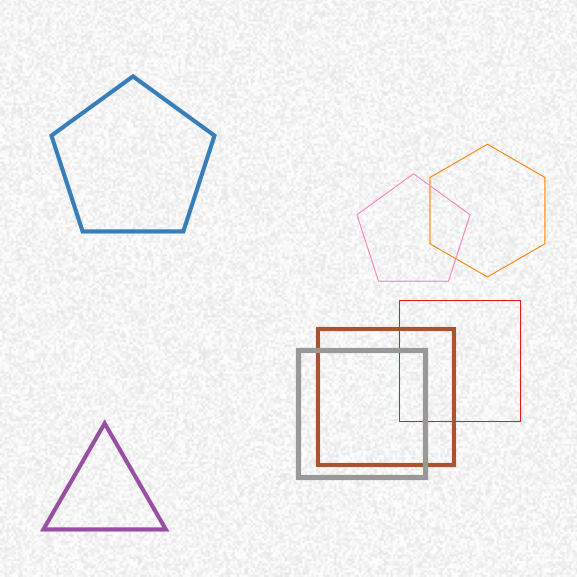[{"shape": "square", "thickness": 0.5, "radius": 0.53, "center": [0.796, 0.374]}, {"shape": "pentagon", "thickness": 2, "radius": 0.74, "center": [0.23, 0.718]}, {"shape": "triangle", "thickness": 2, "radius": 0.61, "center": [0.181, 0.144]}, {"shape": "hexagon", "thickness": 0.5, "radius": 0.57, "center": [0.844, 0.634]}, {"shape": "square", "thickness": 2, "radius": 0.59, "center": [0.669, 0.311]}, {"shape": "pentagon", "thickness": 0.5, "radius": 0.51, "center": [0.716, 0.595]}, {"shape": "square", "thickness": 2.5, "radius": 0.55, "center": [0.626, 0.283]}]